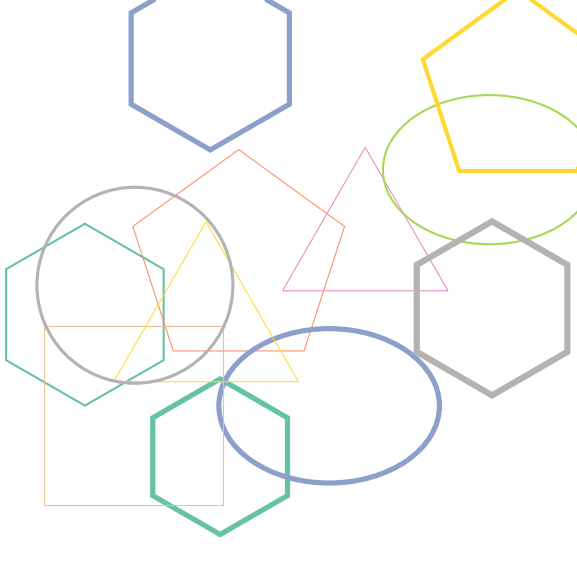[{"shape": "hexagon", "thickness": 2.5, "radius": 0.67, "center": [0.381, 0.208]}, {"shape": "hexagon", "thickness": 1, "radius": 0.79, "center": [0.147, 0.454]}, {"shape": "pentagon", "thickness": 0.5, "radius": 0.96, "center": [0.413, 0.547]}, {"shape": "oval", "thickness": 2.5, "radius": 0.95, "center": [0.57, 0.296]}, {"shape": "hexagon", "thickness": 2.5, "radius": 0.79, "center": [0.364, 0.898]}, {"shape": "triangle", "thickness": 0.5, "radius": 0.83, "center": [0.632, 0.578]}, {"shape": "oval", "thickness": 1, "radius": 0.92, "center": [0.848, 0.705]}, {"shape": "pentagon", "thickness": 2, "radius": 0.87, "center": [0.897, 0.843]}, {"shape": "triangle", "thickness": 0.5, "radius": 0.92, "center": [0.357, 0.431]}, {"shape": "square", "thickness": 0.5, "radius": 0.78, "center": [0.232, 0.279]}, {"shape": "circle", "thickness": 1.5, "radius": 0.85, "center": [0.234, 0.505]}, {"shape": "hexagon", "thickness": 3, "radius": 0.75, "center": [0.852, 0.465]}]